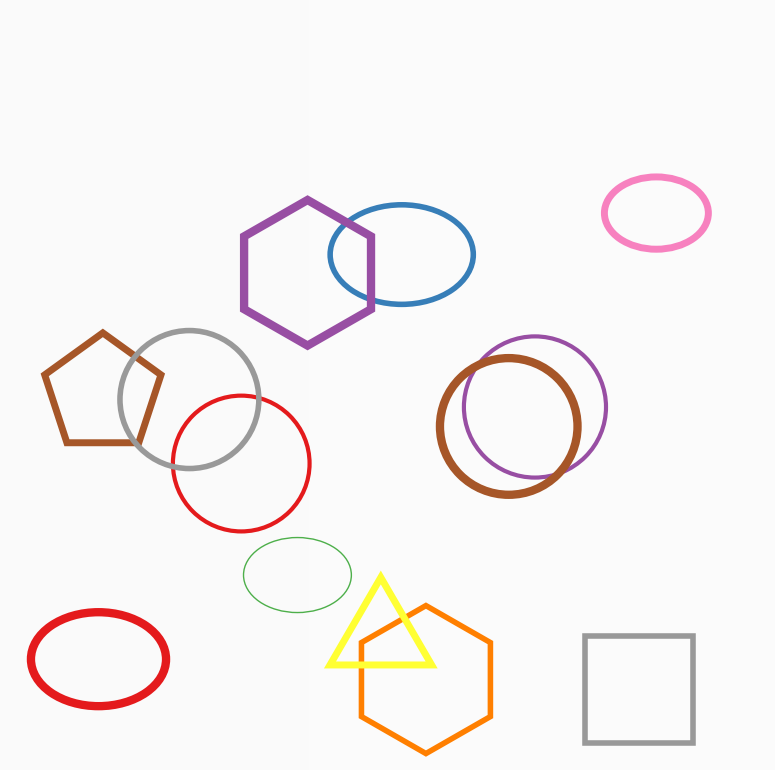[{"shape": "circle", "thickness": 1.5, "radius": 0.44, "center": [0.311, 0.398]}, {"shape": "oval", "thickness": 3, "radius": 0.44, "center": [0.127, 0.144]}, {"shape": "oval", "thickness": 2, "radius": 0.46, "center": [0.518, 0.669]}, {"shape": "oval", "thickness": 0.5, "radius": 0.35, "center": [0.384, 0.253]}, {"shape": "hexagon", "thickness": 3, "radius": 0.47, "center": [0.397, 0.646]}, {"shape": "circle", "thickness": 1.5, "radius": 0.46, "center": [0.69, 0.471]}, {"shape": "hexagon", "thickness": 2, "radius": 0.48, "center": [0.55, 0.117]}, {"shape": "triangle", "thickness": 2.5, "radius": 0.38, "center": [0.491, 0.174]}, {"shape": "circle", "thickness": 3, "radius": 0.44, "center": [0.656, 0.446]}, {"shape": "pentagon", "thickness": 2.5, "radius": 0.39, "center": [0.133, 0.489]}, {"shape": "oval", "thickness": 2.5, "radius": 0.34, "center": [0.847, 0.723]}, {"shape": "circle", "thickness": 2, "radius": 0.45, "center": [0.244, 0.481]}, {"shape": "square", "thickness": 2, "radius": 0.35, "center": [0.825, 0.105]}]